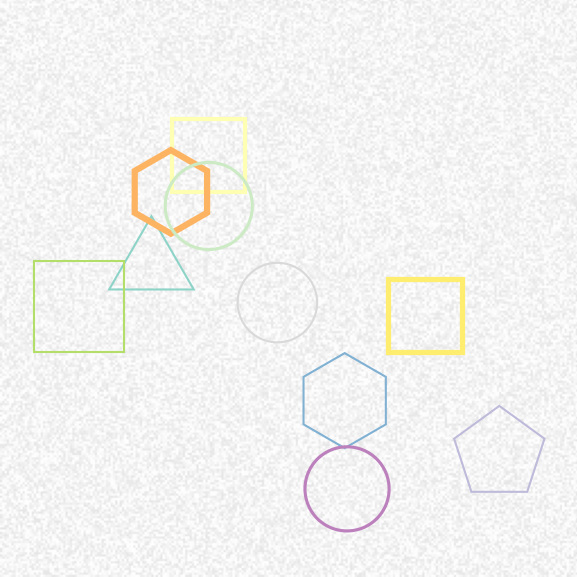[{"shape": "triangle", "thickness": 1, "radius": 0.42, "center": [0.262, 0.54]}, {"shape": "square", "thickness": 2, "radius": 0.32, "center": [0.361, 0.729]}, {"shape": "pentagon", "thickness": 1, "radius": 0.41, "center": [0.865, 0.214]}, {"shape": "hexagon", "thickness": 1, "radius": 0.41, "center": [0.597, 0.305]}, {"shape": "hexagon", "thickness": 3, "radius": 0.36, "center": [0.296, 0.667]}, {"shape": "square", "thickness": 1, "radius": 0.39, "center": [0.136, 0.468]}, {"shape": "circle", "thickness": 1, "radius": 0.34, "center": [0.48, 0.475]}, {"shape": "circle", "thickness": 1.5, "radius": 0.36, "center": [0.601, 0.153]}, {"shape": "circle", "thickness": 1.5, "radius": 0.38, "center": [0.361, 0.643]}, {"shape": "square", "thickness": 2.5, "radius": 0.32, "center": [0.736, 0.453]}]